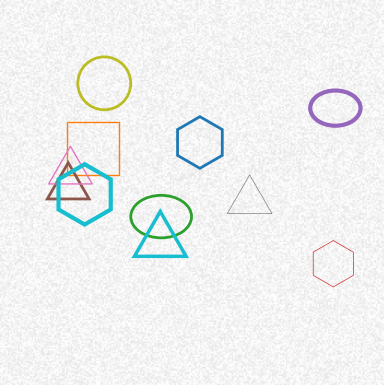[{"shape": "hexagon", "thickness": 2, "radius": 0.34, "center": [0.519, 0.63]}, {"shape": "square", "thickness": 1, "radius": 0.34, "center": [0.241, 0.615]}, {"shape": "oval", "thickness": 2, "radius": 0.39, "center": [0.419, 0.437]}, {"shape": "hexagon", "thickness": 0.5, "radius": 0.3, "center": [0.866, 0.315]}, {"shape": "oval", "thickness": 3, "radius": 0.33, "center": [0.871, 0.719]}, {"shape": "triangle", "thickness": 2, "radius": 0.31, "center": [0.177, 0.515]}, {"shape": "triangle", "thickness": 1, "radius": 0.33, "center": [0.183, 0.555]}, {"shape": "triangle", "thickness": 0.5, "radius": 0.34, "center": [0.648, 0.479]}, {"shape": "circle", "thickness": 2, "radius": 0.34, "center": [0.271, 0.784]}, {"shape": "hexagon", "thickness": 3, "radius": 0.39, "center": [0.22, 0.495]}, {"shape": "triangle", "thickness": 2.5, "radius": 0.39, "center": [0.416, 0.373]}]